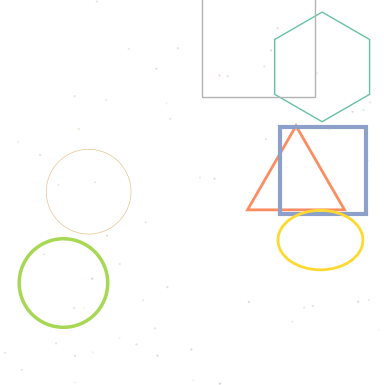[{"shape": "hexagon", "thickness": 1, "radius": 0.71, "center": [0.837, 0.826]}, {"shape": "triangle", "thickness": 2, "radius": 0.73, "center": [0.769, 0.528]}, {"shape": "square", "thickness": 3, "radius": 0.56, "center": [0.839, 0.557]}, {"shape": "circle", "thickness": 2.5, "radius": 0.58, "center": [0.165, 0.265]}, {"shape": "oval", "thickness": 2, "radius": 0.55, "center": [0.832, 0.376]}, {"shape": "circle", "thickness": 0.5, "radius": 0.55, "center": [0.23, 0.502]}, {"shape": "square", "thickness": 1, "radius": 0.73, "center": [0.671, 0.893]}]